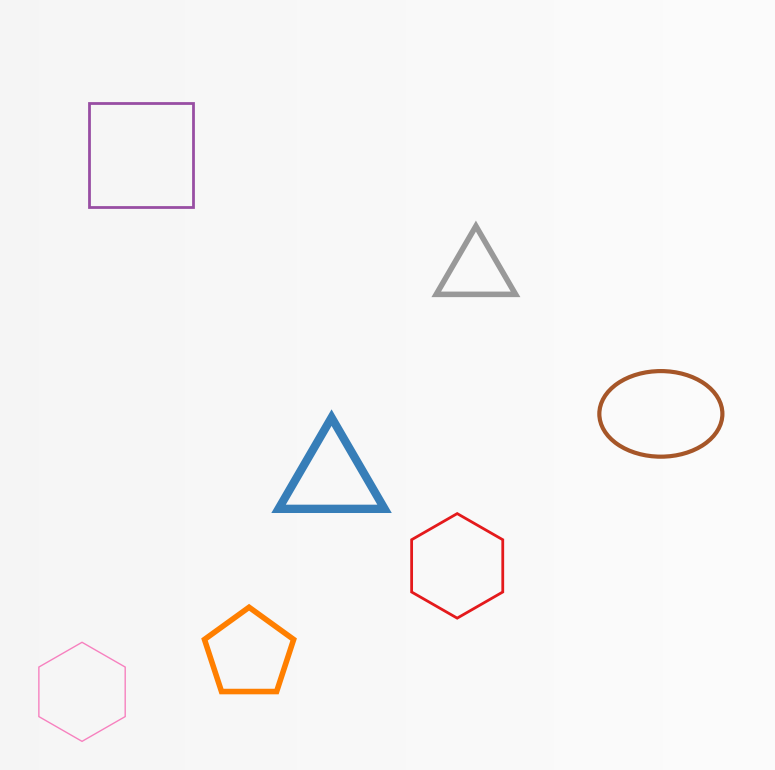[{"shape": "hexagon", "thickness": 1, "radius": 0.34, "center": [0.59, 0.265]}, {"shape": "triangle", "thickness": 3, "radius": 0.39, "center": [0.428, 0.379]}, {"shape": "square", "thickness": 1, "radius": 0.34, "center": [0.181, 0.799]}, {"shape": "pentagon", "thickness": 2, "radius": 0.3, "center": [0.321, 0.151]}, {"shape": "oval", "thickness": 1.5, "radius": 0.4, "center": [0.853, 0.462]}, {"shape": "hexagon", "thickness": 0.5, "radius": 0.32, "center": [0.106, 0.102]}, {"shape": "triangle", "thickness": 2, "radius": 0.3, "center": [0.614, 0.647]}]